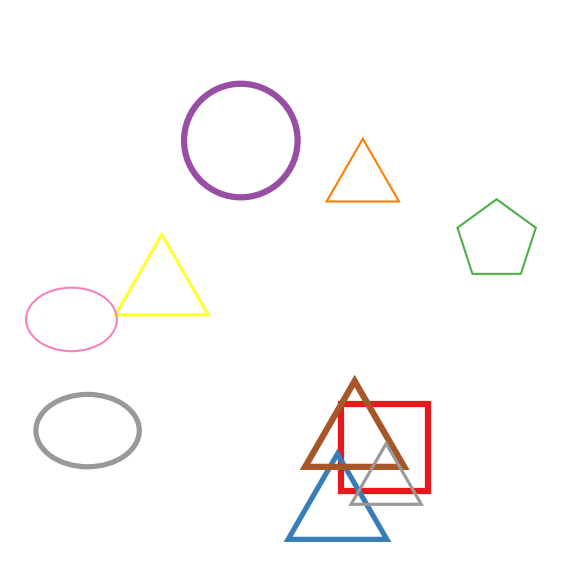[{"shape": "square", "thickness": 3, "radius": 0.37, "center": [0.666, 0.224]}, {"shape": "triangle", "thickness": 2.5, "radius": 0.49, "center": [0.584, 0.115]}, {"shape": "pentagon", "thickness": 1, "radius": 0.36, "center": [0.86, 0.583]}, {"shape": "circle", "thickness": 3, "radius": 0.49, "center": [0.417, 0.756]}, {"shape": "triangle", "thickness": 1, "radius": 0.36, "center": [0.628, 0.686]}, {"shape": "triangle", "thickness": 1.5, "radius": 0.46, "center": [0.28, 0.5]}, {"shape": "triangle", "thickness": 3, "radius": 0.5, "center": [0.614, 0.24]}, {"shape": "oval", "thickness": 1, "radius": 0.39, "center": [0.124, 0.446]}, {"shape": "triangle", "thickness": 1.5, "radius": 0.35, "center": [0.669, 0.161]}, {"shape": "oval", "thickness": 2.5, "radius": 0.45, "center": [0.152, 0.254]}]